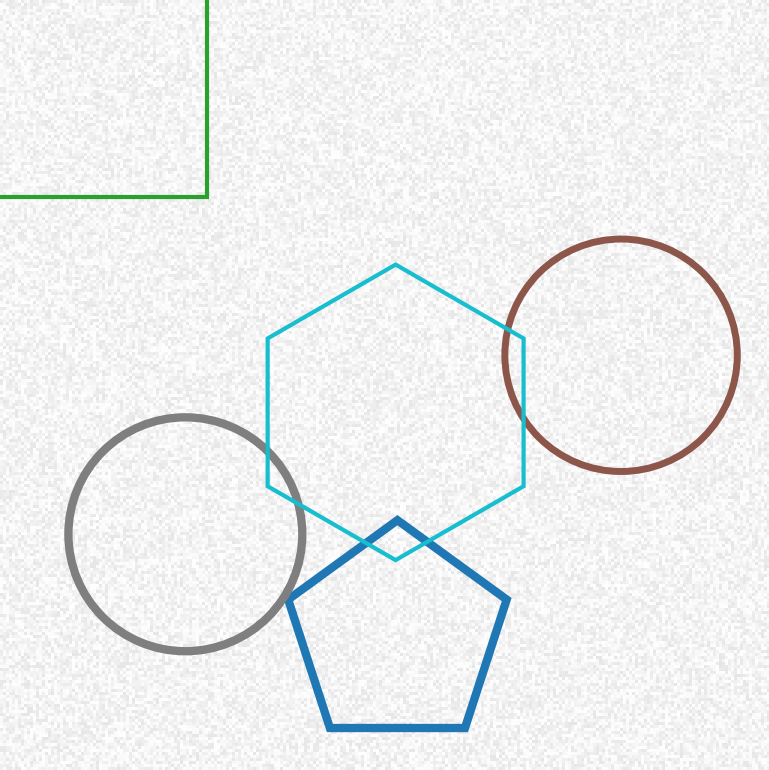[{"shape": "pentagon", "thickness": 3, "radius": 0.75, "center": [0.516, 0.175]}, {"shape": "square", "thickness": 1.5, "radius": 0.69, "center": [0.132, 0.881]}, {"shape": "circle", "thickness": 2.5, "radius": 0.75, "center": [0.807, 0.539]}, {"shape": "circle", "thickness": 3, "radius": 0.76, "center": [0.241, 0.306]}, {"shape": "hexagon", "thickness": 1.5, "radius": 0.96, "center": [0.514, 0.464]}]